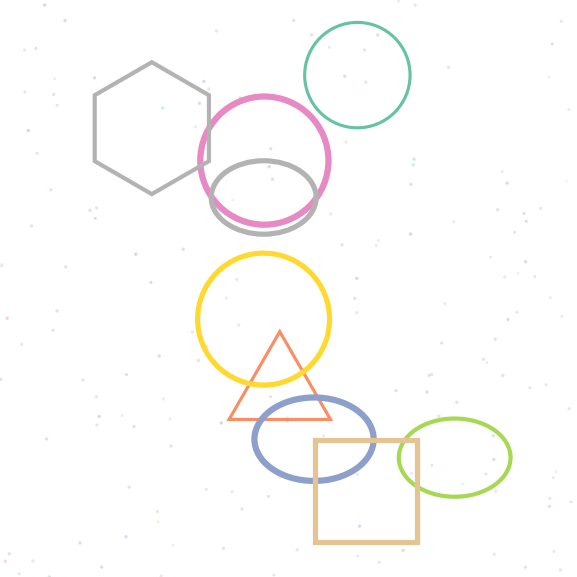[{"shape": "circle", "thickness": 1.5, "radius": 0.46, "center": [0.619, 0.869]}, {"shape": "triangle", "thickness": 1.5, "radius": 0.51, "center": [0.484, 0.324]}, {"shape": "oval", "thickness": 3, "radius": 0.52, "center": [0.544, 0.239]}, {"shape": "circle", "thickness": 3, "radius": 0.55, "center": [0.458, 0.721]}, {"shape": "oval", "thickness": 2, "radius": 0.48, "center": [0.787, 0.207]}, {"shape": "circle", "thickness": 2.5, "radius": 0.57, "center": [0.456, 0.447]}, {"shape": "square", "thickness": 2.5, "radius": 0.44, "center": [0.634, 0.15]}, {"shape": "hexagon", "thickness": 2, "radius": 0.57, "center": [0.263, 0.777]}, {"shape": "oval", "thickness": 2.5, "radius": 0.45, "center": [0.457, 0.657]}]